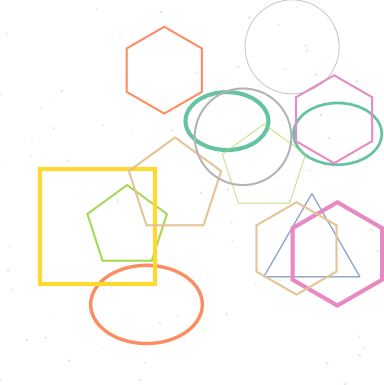[{"shape": "oval", "thickness": 3, "radius": 0.54, "center": [0.589, 0.686]}, {"shape": "oval", "thickness": 2, "radius": 0.57, "center": [0.877, 0.652]}, {"shape": "oval", "thickness": 2.5, "radius": 0.73, "center": [0.381, 0.209]}, {"shape": "hexagon", "thickness": 1.5, "radius": 0.56, "center": [0.427, 0.818]}, {"shape": "triangle", "thickness": 1, "radius": 0.72, "center": [0.81, 0.353]}, {"shape": "hexagon", "thickness": 3, "radius": 0.67, "center": [0.876, 0.34]}, {"shape": "hexagon", "thickness": 1.5, "radius": 0.57, "center": [0.868, 0.69]}, {"shape": "pentagon", "thickness": 0.5, "radius": 0.57, "center": [0.686, 0.564]}, {"shape": "pentagon", "thickness": 1.5, "radius": 0.54, "center": [0.33, 0.411]}, {"shape": "square", "thickness": 3, "radius": 0.75, "center": [0.254, 0.411]}, {"shape": "hexagon", "thickness": 1.5, "radius": 0.6, "center": [0.77, 0.355]}, {"shape": "pentagon", "thickness": 1.5, "radius": 0.63, "center": [0.455, 0.517]}, {"shape": "circle", "thickness": 0.5, "radius": 0.61, "center": [0.759, 0.878]}, {"shape": "circle", "thickness": 1.5, "radius": 0.63, "center": [0.631, 0.645]}]